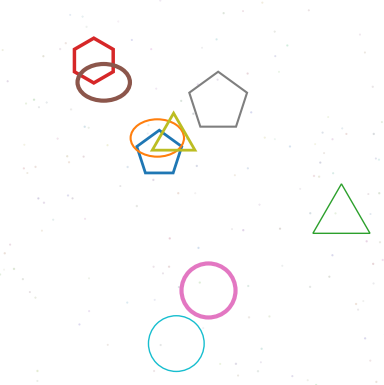[{"shape": "pentagon", "thickness": 2, "radius": 0.31, "center": [0.414, 0.6]}, {"shape": "oval", "thickness": 1.5, "radius": 0.35, "center": [0.409, 0.642]}, {"shape": "triangle", "thickness": 1, "radius": 0.43, "center": [0.887, 0.437]}, {"shape": "hexagon", "thickness": 2.5, "radius": 0.29, "center": [0.244, 0.843]}, {"shape": "oval", "thickness": 3, "radius": 0.34, "center": [0.269, 0.786]}, {"shape": "circle", "thickness": 3, "radius": 0.35, "center": [0.542, 0.246]}, {"shape": "pentagon", "thickness": 1.5, "radius": 0.39, "center": [0.567, 0.735]}, {"shape": "triangle", "thickness": 2, "radius": 0.32, "center": [0.451, 0.642]}, {"shape": "circle", "thickness": 1, "radius": 0.36, "center": [0.458, 0.108]}]